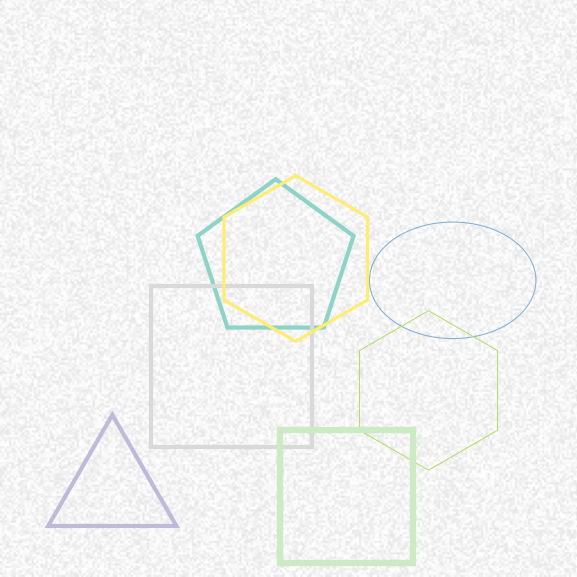[{"shape": "pentagon", "thickness": 2, "radius": 0.71, "center": [0.477, 0.547]}, {"shape": "triangle", "thickness": 2, "radius": 0.64, "center": [0.195, 0.153]}, {"shape": "oval", "thickness": 0.5, "radius": 0.72, "center": [0.784, 0.514]}, {"shape": "hexagon", "thickness": 0.5, "radius": 0.69, "center": [0.742, 0.323]}, {"shape": "square", "thickness": 2, "radius": 0.7, "center": [0.401, 0.364]}, {"shape": "square", "thickness": 3, "radius": 0.58, "center": [0.6, 0.14]}, {"shape": "hexagon", "thickness": 1.5, "radius": 0.72, "center": [0.512, 0.551]}]